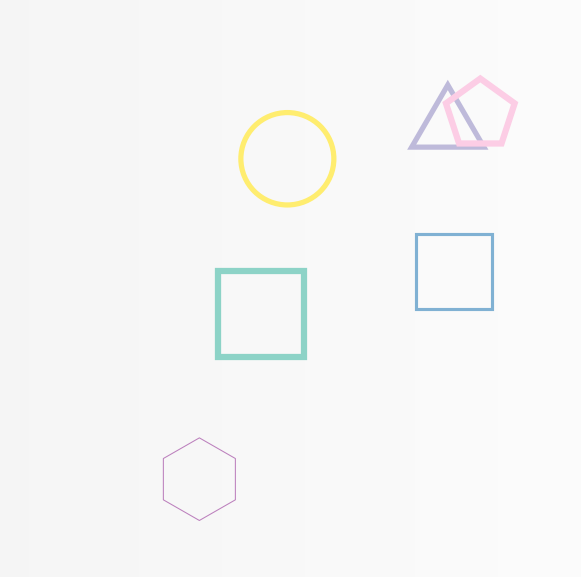[{"shape": "square", "thickness": 3, "radius": 0.37, "center": [0.45, 0.456]}, {"shape": "triangle", "thickness": 2.5, "radius": 0.36, "center": [0.77, 0.78]}, {"shape": "square", "thickness": 1.5, "radius": 0.32, "center": [0.781, 0.529]}, {"shape": "pentagon", "thickness": 3, "radius": 0.31, "center": [0.826, 0.801]}, {"shape": "hexagon", "thickness": 0.5, "radius": 0.36, "center": [0.343, 0.169]}, {"shape": "circle", "thickness": 2.5, "radius": 0.4, "center": [0.494, 0.724]}]